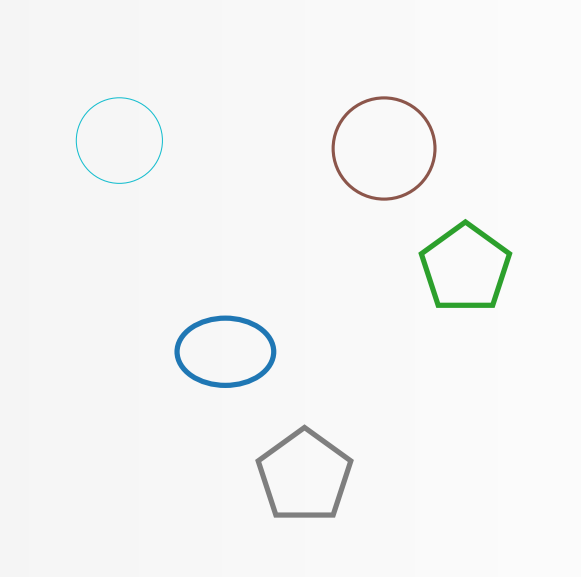[{"shape": "oval", "thickness": 2.5, "radius": 0.42, "center": [0.388, 0.39]}, {"shape": "pentagon", "thickness": 2.5, "radius": 0.4, "center": [0.801, 0.535]}, {"shape": "circle", "thickness": 1.5, "radius": 0.44, "center": [0.661, 0.742]}, {"shape": "pentagon", "thickness": 2.5, "radius": 0.42, "center": [0.524, 0.175]}, {"shape": "circle", "thickness": 0.5, "radius": 0.37, "center": [0.205, 0.756]}]